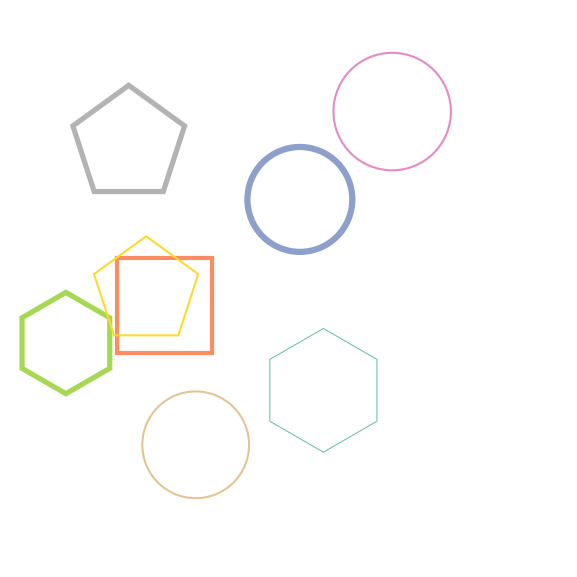[{"shape": "hexagon", "thickness": 0.5, "radius": 0.54, "center": [0.56, 0.323]}, {"shape": "square", "thickness": 2, "radius": 0.41, "center": [0.285, 0.47]}, {"shape": "circle", "thickness": 3, "radius": 0.45, "center": [0.519, 0.654]}, {"shape": "circle", "thickness": 1, "radius": 0.51, "center": [0.679, 0.806]}, {"shape": "hexagon", "thickness": 2.5, "radius": 0.44, "center": [0.114, 0.405]}, {"shape": "pentagon", "thickness": 1, "radius": 0.47, "center": [0.253, 0.495]}, {"shape": "circle", "thickness": 1, "radius": 0.46, "center": [0.339, 0.229]}, {"shape": "pentagon", "thickness": 2.5, "radius": 0.51, "center": [0.223, 0.75]}]